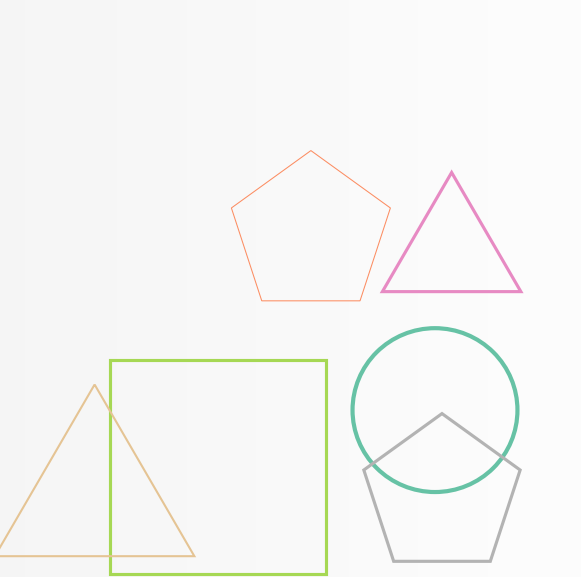[{"shape": "circle", "thickness": 2, "radius": 0.71, "center": [0.748, 0.289]}, {"shape": "pentagon", "thickness": 0.5, "radius": 0.72, "center": [0.535, 0.595]}, {"shape": "triangle", "thickness": 1.5, "radius": 0.69, "center": [0.777, 0.563]}, {"shape": "square", "thickness": 1.5, "radius": 0.93, "center": [0.375, 0.19]}, {"shape": "triangle", "thickness": 1, "radius": 0.99, "center": [0.163, 0.135]}, {"shape": "pentagon", "thickness": 1.5, "radius": 0.71, "center": [0.76, 0.142]}]